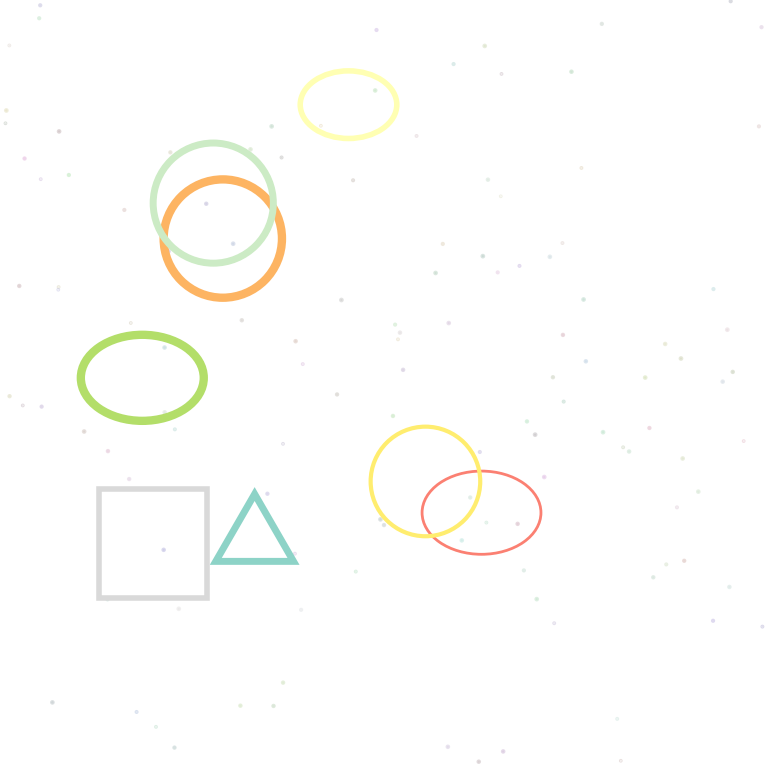[{"shape": "triangle", "thickness": 2.5, "radius": 0.29, "center": [0.331, 0.3]}, {"shape": "oval", "thickness": 2, "radius": 0.31, "center": [0.453, 0.864]}, {"shape": "oval", "thickness": 1, "radius": 0.39, "center": [0.625, 0.334]}, {"shape": "circle", "thickness": 3, "radius": 0.38, "center": [0.289, 0.69]}, {"shape": "oval", "thickness": 3, "radius": 0.4, "center": [0.185, 0.509]}, {"shape": "square", "thickness": 2, "radius": 0.35, "center": [0.199, 0.294]}, {"shape": "circle", "thickness": 2.5, "radius": 0.39, "center": [0.277, 0.736]}, {"shape": "circle", "thickness": 1.5, "radius": 0.36, "center": [0.553, 0.375]}]